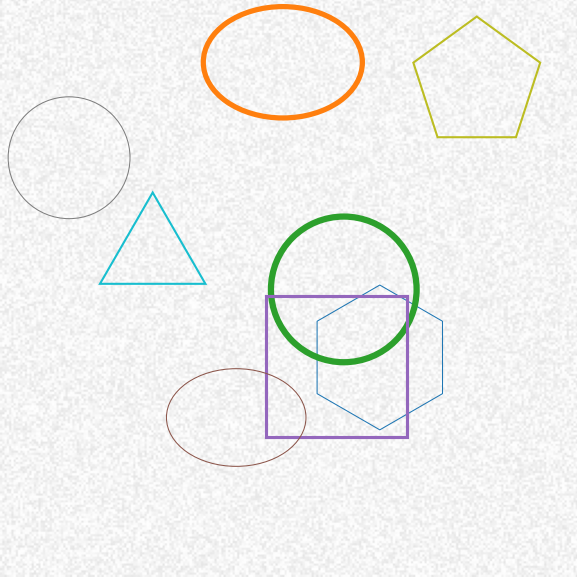[{"shape": "hexagon", "thickness": 0.5, "radius": 0.63, "center": [0.658, 0.38]}, {"shape": "oval", "thickness": 2.5, "radius": 0.69, "center": [0.49, 0.891]}, {"shape": "circle", "thickness": 3, "radius": 0.63, "center": [0.595, 0.498]}, {"shape": "square", "thickness": 1.5, "radius": 0.61, "center": [0.583, 0.365]}, {"shape": "oval", "thickness": 0.5, "radius": 0.6, "center": [0.409, 0.276]}, {"shape": "circle", "thickness": 0.5, "radius": 0.53, "center": [0.12, 0.726]}, {"shape": "pentagon", "thickness": 1, "radius": 0.58, "center": [0.826, 0.855]}, {"shape": "triangle", "thickness": 1, "radius": 0.53, "center": [0.264, 0.56]}]